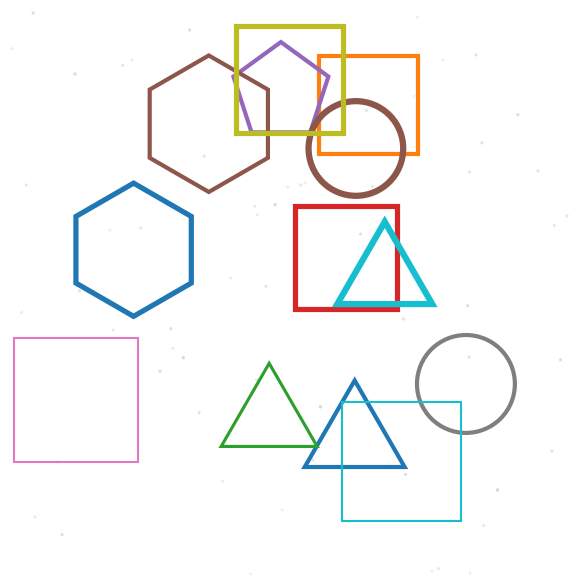[{"shape": "hexagon", "thickness": 2.5, "radius": 0.58, "center": [0.231, 0.567]}, {"shape": "triangle", "thickness": 2, "radius": 0.5, "center": [0.614, 0.24]}, {"shape": "square", "thickness": 2, "radius": 0.43, "center": [0.638, 0.818]}, {"shape": "triangle", "thickness": 1.5, "radius": 0.48, "center": [0.466, 0.274]}, {"shape": "square", "thickness": 2.5, "radius": 0.44, "center": [0.599, 0.553]}, {"shape": "pentagon", "thickness": 2, "radius": 0.43, "center": [0.486, 0.84]}, {"shape": "circle", "thickness": 3, "radius": 0.41, "center": [0.616, 0.742]}, {"shape": "hexagon", "thickness": 2, "radius": 0.59, "center": [0.362, 0.785]}, {"shape": "square", "thickness": 1, "radius": 0.54, "center": [0.131, 0.306]}, {"shape": "circle", "thickness": 2, "radius": 0.42, "center": [0.807, 0.334]}, {"shape": "square", "thickness": 2.5, "radius": 0.46, "center": [0.501, 0.861]}, {"shape": "triangle", "thickness": 3, "radius": 0.47, "center": [0.666, 0.52]}, {"shape": "square", "thickness": 1, "radius": 0.52, "center": [0.695, 0.201]}]